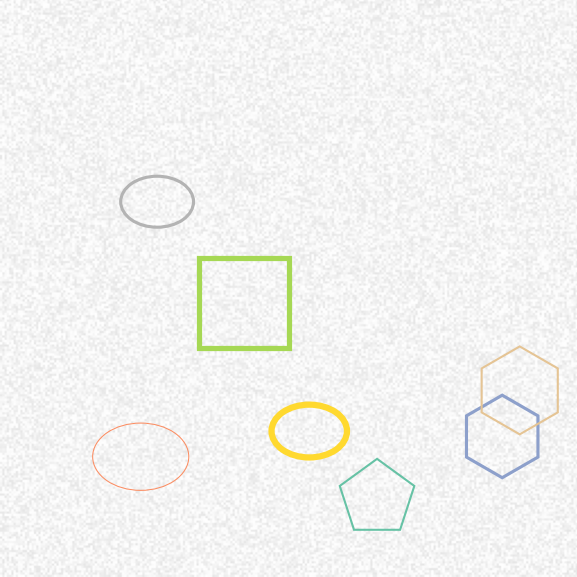[{"shape": "pentagon", "thickness": 1, "radius": 0.34, "center": [0.653, 0.137]}, {"shape": "oval", "thickness": 0.5, "radius": 0.42, "center": [0.244, 0.208]}, {"shape": "hexagon", "thickness": 1.5, "radius": 0.36, "center": [0.87, 0.243]}, {"shape": "square", "thickness": 2.5, "radius": 0.39, "center": [0.423, 0.474]}, {"shape": "oval", "thickness": 3, "radius": 0.33, "center": [0.536, 0.253]}, {"shape": "hexagon", "thickness": 1, "radius": 0.38, "center": [0.9, 0.323]}, {"shape": "oval", "thickness": 1.5, "radius": 0.32, "center": [0.272, 0.65]}]